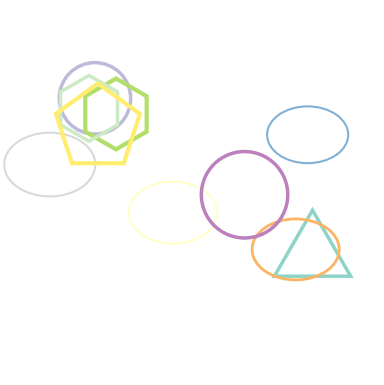[{"shape": "triangle", "thickness": 2.5, "radius": 0.57, "center": [0.812, 0.34]}, {"shape": "oval", "thickness": 1, "radius": 0.58, "center": [0.449, 0.447]}, {"shape": "circle", "thickness": 2.5, "radius": 0.46, "center": [0.247, 0.745]}, {"shape": "oval", "thickness": 1.5, "radius": 0.53, "center": [0.799, 0.65]}, {"shape": "oval", "thickness": 2, "radius": 0.57, "center": [0.768, 0.352]}, {"shape": "hexagon", "thickness": 3, "radius": 0.46, "center": [0.301, 0.704]}, {"shape": "oval", "thickness": 1.5, "radius": 0.59, "center": [0.129, 0.573]}, {"shape": "circle", "thickness": 2.5, "radius": 0.56, "center": [0.635, 0.494]}, {"shape": "hexagon", "thickness": 2.5, "radius": 0.43, "center": [0.231, 0.719]}, {"shape": "pentagon", "thickness": 3, "radius": 0.57, "center": [0.254, 0.669]}]